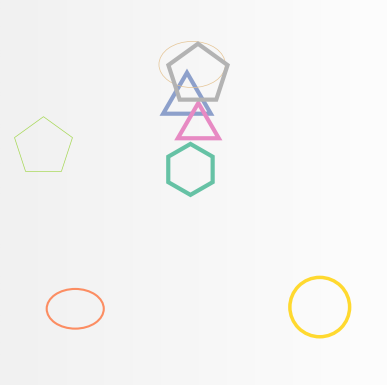[{"shape": "hexagon", "thickness": 3, "radius": 0.33, "center": [0.492, 0.56]}, {"shape": "oval", "thickness": 1.5, "radius": 0.37, "center": [0.194, 0.198]}, {"shape": "triangle", "thickness": 3, "radius": 0.36, "center": [0.483, 0.74]}, {"shape": "triangle", "thickness": 3, "radius": 0.31, "center": [0.512, 0.671]}, {"shape": "pentagon", "thickness": 0.5, "radius": 0.39, "center": [0.112, 0.618]}, {"shape": "circle", "thickness": 2.5, "radius": 0.39, "center": [0.825, 0.202]}, {"shape": "oval", "thickness": 0.5, "radius": 0.43, "center": [0.496, 0.832]}, {"shape": "pentagon", "thickness": 3, "radius": 0.4, "center": [0.511, 0.806]}]